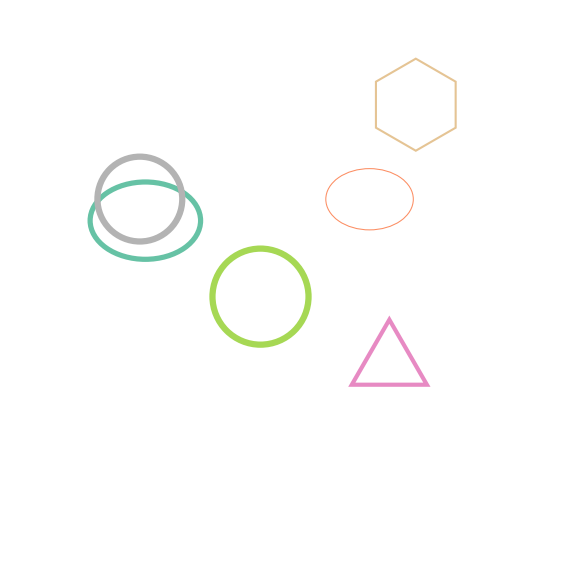[{"shape": "oval", "thickness": 2.5, "radius": 0.48, "center": [0.252, 0.617]}, {"shape": "oval", "thickness": 0.5, "radius": 0.38, "center": [0.64, 0.654]}, {"shape": "triangle", "thickness": 2, "radius": 0.38, "center": [0.674, 0.37]}, {"shape": "circle", "thickness": 3, "radius": 0.42, "center": [0.451, 0.485]}, {"shape": "hexagon", "thickness": 1, "radius": 0.4, "center": [0.72, 0.818]}, {"shape": "circle", "thickness": 3, "radius": 0.37, "center": [0.242, 0.654]}]